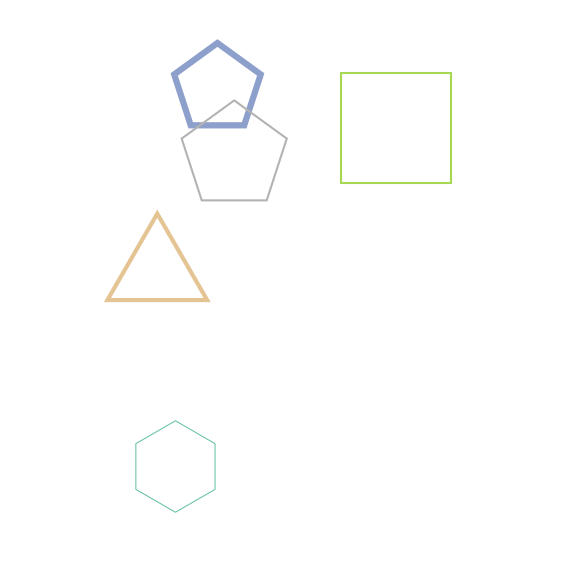[{"shape": "hexagon", "thickness": 0.5, "radius": 0.4, "center": [0.304, 0.191]}, {"shape": "pentagon", "thickness": 3, "radius": 0.39, "center": [0.377, 0.846]}, {"shape": "square", "thickness": 1, "radius": 0.48, "center": [0.686, 0.778]}, {"shape": "triangle", "thickness": 2, "radius": 0.5, "center": [0.272, 0.529]}, {"shape": "pentagon", "thickness": 1, "radius": 0.48, "center": [0.406, 0.73]}]